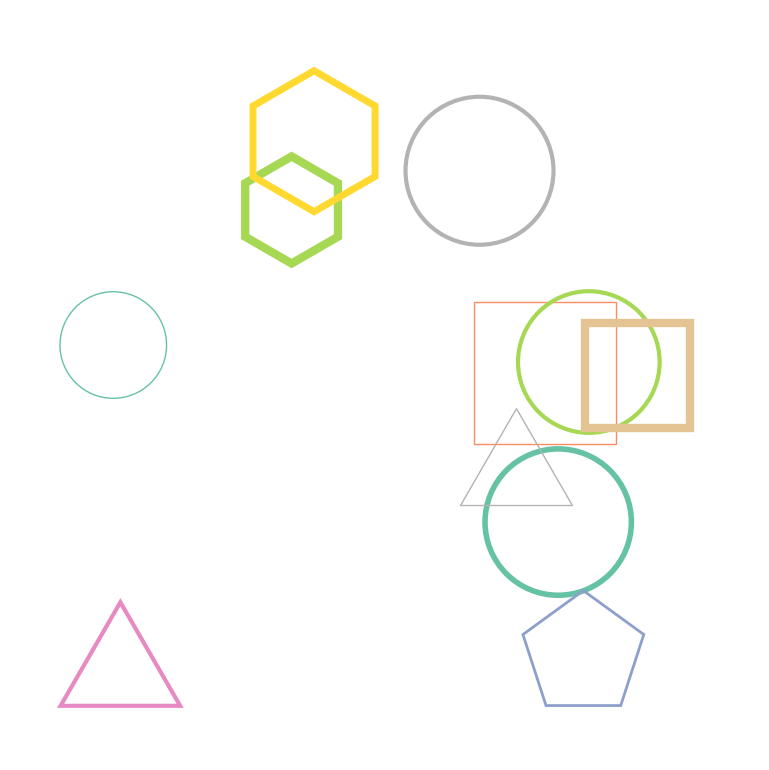[{"shape": "circle", "thickness": 2, "radius": 0.48, "center": [0.725, 0.322]}, {"shape": "circle", "thickness": 0.5, "radius": 0.35, "center": [0.147, 0.552]}, {"shape": "square", "thickness": 0.5, "radius": 0.46, "center": [0.708, 0.516]}, {"shape": "pentagon", "thickness": 1, "radius": 0.41, "center": [0.758, 0.15]}, {"shape": "triangle", "thickness": 1.5, "radius": 0.45, "center": [0.156, 0.128]}, {"shape": "hexagon", "thickness": 3, "radius": 0.35, "center": [0.379, 0.727]}, {"shape": "circle", "thickness": 1.5, "radius": 0.46, "center": [0.765, 0.53]}, {"shape": "hexagon", "thickness": 2.5, "radius": 0.46, "center": [0.408, 0.817]}, {"shape": "square", "thickness": 3, "radius": 0.34, "center": [0.828, 0.512]}, {"shape": "circle", "thickness": 1.5, "radius": 0.48, "center": [0.623, 0.778]}, {"shape": "triangle", "thickness": 0.5, "radius": 0.42, "center": [0.671, 0.385]}]